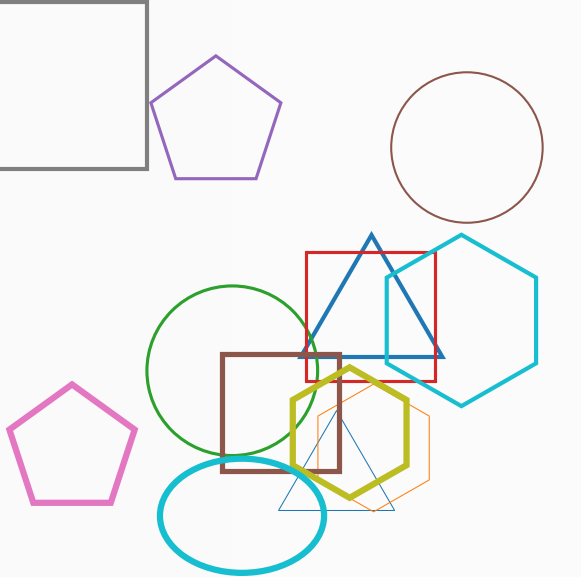[{"shape": "triangle", "thickness": 0.5, "radius": 0.58, "center": [0.579, 0.173]}, {"shape": "triangle", "thickness": 2, "radius": 0.7, "center": [0.639, 0.451]}, {"shape": "hexagon", "thickness": 0.5, "radius": 0.55, "center": [0.643, 0.223]}, {"shape": "circle", "thickness": 1.5, "radius": 0.73, "center": [0.4, 0.357]}, {"shape": "square", "thickness": 1.5, "radius": 0.56, "center": [0.637, 0.451]}, {"shape": "pentagon", "thickness": 1.5, "radius": 0.59, "center": [0.371, 0.785]}, {"shape": "square", "thickness": 2.5, "radius": 0.51, "center": [0.483, 0.285]}, {"shape": "circle", "thickness": 1, "radius": 0.65, "center": [0.803, 0.744]}, {"shape": "pentagon", "thickness": 3, "radius": 0.57, "center": [0.124, 0.22]}, {"shape": "square", "thickness": 2, "radius": 0.72, "center": [0.109, 0.851]}, {"shape": "hexagon", "thickness": 3, "radius": 0.56, "center": [0.602, 0.25]}, {"shape": "oval", "thickness": 3, "radius": 0.71, "center": [0.416, 0.106]}, {"shape": "hexagon", "thickness": 2, "radius": 0.74, "center": [0.794, 0.444]}]